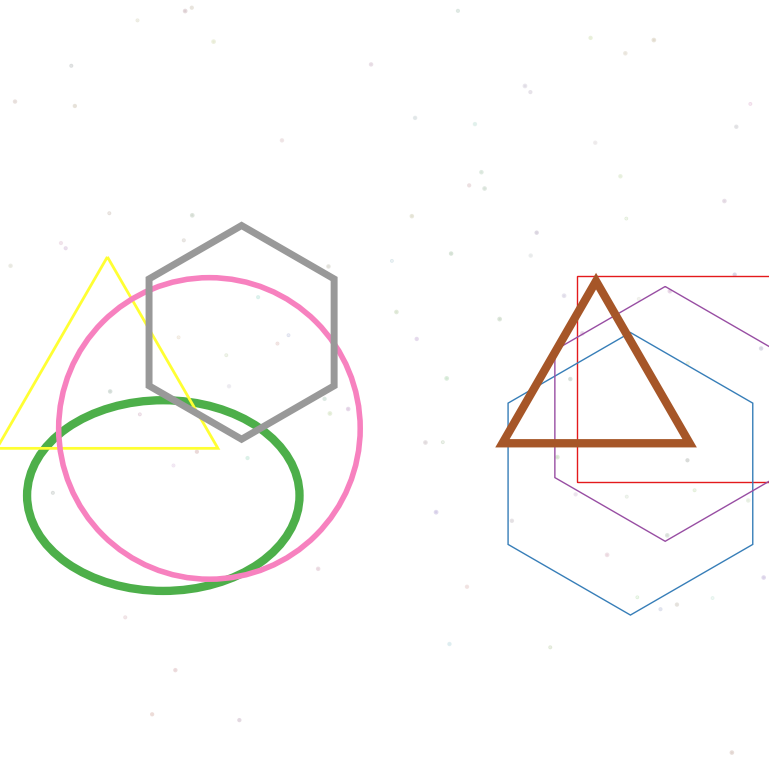[{"shape": "square", "thickness": 0.5, "radius": 0.67, "center": [0.883, 0.508]}, {"shape": "hexagon", "thickness": 0.5, "radius": 0.92, "center": [0.819, 0.385]}, {"shape": "oval", "thickness": 3, "radius": 0.88, "center": [0.212, 0.356]}, {"shape": "hexagon", "thickness": 0.5, "radius": 0.83, "center": [0.864, 0.462]}, {"shape": "triangle", "thickness": 1, "radius": 0.83, "center": [0.139, 0.501]}, {"shape": "triangle", "thickness": 3, "radius": 0.7, "center": [0.774, 0.495]}, {"shape": "circle", "thickness": 2, "radius": 0.98, "center": [0.272, 0.444]}, {"shape": "hexagon", "thickness": 2.5, "radius": 0.69, "center": [0.314, 0.568]}]